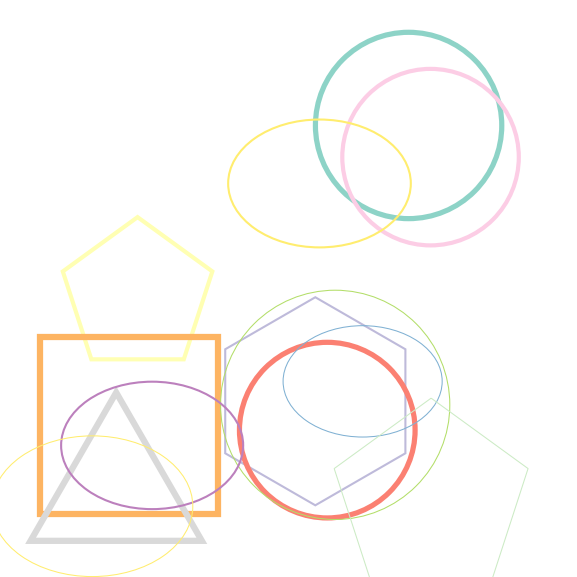[{"shape": "circle", "thickness": 2.5, "radius": 0.81, "center": [0.708, 0.782]}, {"shape": "pentagon", "thickness": 2, "radius": 0.68, "center": [0.238, 0.487]}, {"shape": "hexagon", "thickness": 1, "radius": 0.9, "center": [0.546, 0.304]}, {"shape": "circle", "thickness": 2.5, "radius": 0.76, "center": [0.567, 0.254]}, {"shape": "oval", "thickness": 0.5, "radius": 0.69, "center": [0.628, 0.339]}, {"shape": "square", "thickness": 3, "radius": 0.77, "center": [0.223, 0.262]}, {"shape": "circle", "thickness": 0.5, "radius": 0.99, "center": [0.58, 0.298]}, {"shape": "circle", "thickness": 2, "radius": 0.76, "center": [0.746, 0.727]}, {"shape": "triangle", "thickness": 3, "radius": 0.86, "center": [0.201, 0.148]}, {"shape": "oval", "thickness": 1, "radius": 0.79, "center": [0.263, 0.228]}, {"shape": "pentagon", "thickness": 0.5, "radius": 0.88, "center": [0.747, 0.133]}, {"shape": "oval", "thickness": 0.5, "radius": 0.87, "center": [0.16, 0.123]}, {"shape": "oval", "thickness": 1, "radius": 0.79, "center": [0.553, 0.681]}]